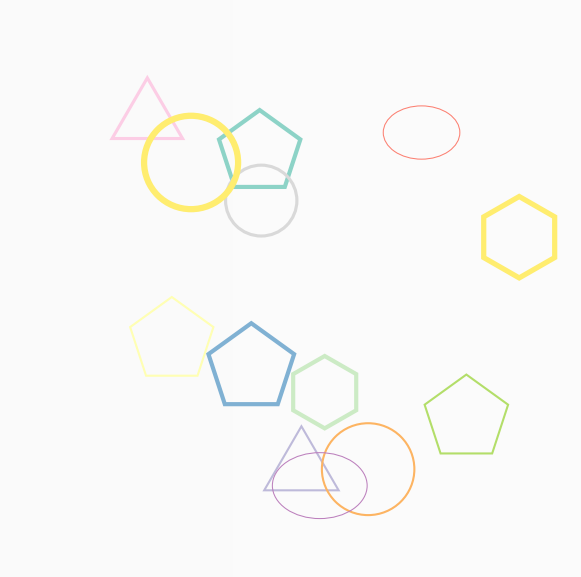[{"shape": "pentagon", "thickness": 2, "radius": 0.37, "center": [0.447, 0.735]}, {"shape": "pentagon", "thickness": 1, "radius": 0.38, "center": [0.296, 0.409]}, {"shape": "triangle", "thickness": 1, "radius": 0.37, "center": [0.519, 0.187]}, {"shape": "oval", "thickness": 0.5, "radius": 0.33, "center": [0.725, 0.77]}, {"shape": "pentagon", "thickness": 2, "radius": 0.39, "center": [0.432, 0.362]}, {"shape": "circle", "thickness": 1, "radius": 0.4, "center": [0.633, 0.187]}, {"shape": "pentagon", "thickness": 1, "radius": 0.38, "center": [0.802, 0.275]}, {"shape": "triangle", "thickness": 1.5, "radius": 0.35, "center": [0.253, 0.794]}, {"shape": "circle", "thickness": 1.5, "radius": 0.31, "center": [0.449, 0.652]}, {"shape": "oval", "thickness": 0.5, "radius": 0.41, "center": [0.55, 0.158]}, {"shape": "hexagon", "thickness": 2, "radius": 0.31, "center": [0.559, 0.32]}, {"shape": "hexagon", "thickness": 2.5, "radius": 0.35, "center": [0.893, 0.588]}, {"shape": "circle", "thickness": 3, "radius": 0.4, "center": [0.329, 0.718]}]